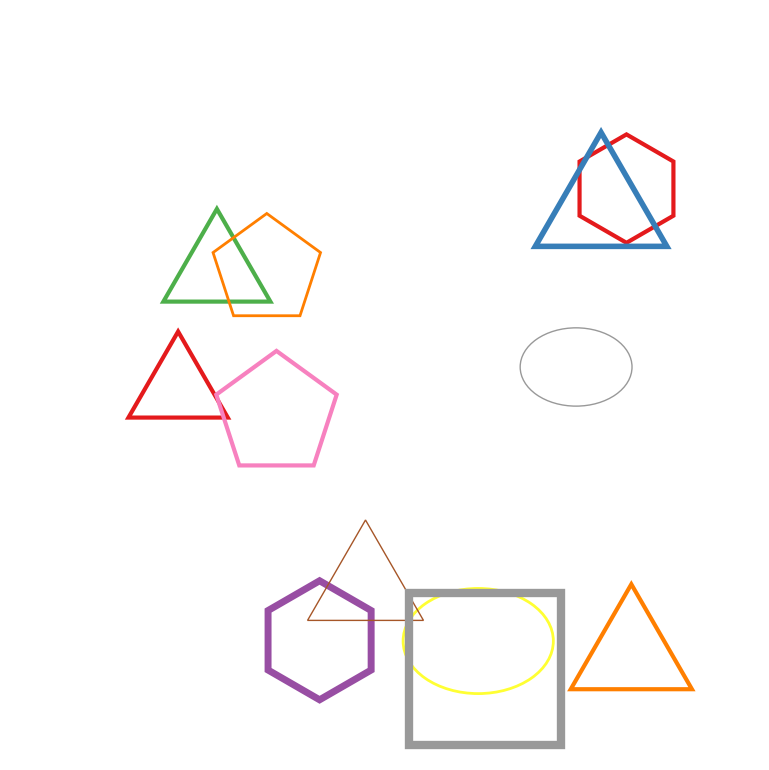[{"shape": "triangle", "thickness": 1.5, "radius": 0.37, "center": [0.231, 0.495]}, {"shape": "hexagon", "thickness": 1.5, "radius": 0.35, "center": [0.814, 0.755]}, {"shape": "triangle", "thickness": 2, "radius": 0.49, "center": [0.781, 0.729]}, {"shape": "triangle", "thickness": 1.5, "radius": 0.4, "center": [0.282, 0.648]}, {"shape": "hexagon", "thickness": 2.5, "radius": 0.39, "center": [0.415, 0.168]}, {"shape": "pentagon", "thickness": 1, "radius": 0.37, "center": [0.346, 0.649]}, {"shape": "triangle", "thickness": 1.5, "radius": 0.45, "center": [0.82, 0.15]}, {"shape": "oval", "thickness": 1, "radius": 0.49, "center": [0.621, 0.168]}, {"shape": "triangle", "thickness": 0.5, "radius": 0.43, "center": [0.475, 0.238]}, {"shape": "pentagon", "thickness": 1.5, "radius": 0.41, "center": [0.359, 0.462]}, {"shape": "square", "thickness": 3, "radius": 0.49, "center": [0.63, 0.131]}, {"shape": "oval", "thickness": 0.5, "radius": 0.36, "center": [0.748, 0.523]}]